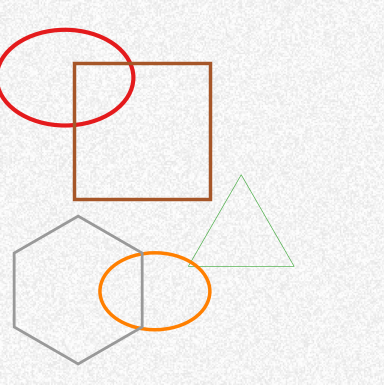[{"shape": "oval", "thickness": 3, "radius": 0.89, "center": [0.169, 0.798]}, {"shape": "triangle", "thickness": 0.5, "radius": 0.79, "center": [0.627, 0.387]}, {"shape": "oval", "thickness": 2.5, "radius": 0.71, "center": [0.402, 0.243]}, {"shape": "square", "thickness": 2.5, "radius": 0.88, "center": [0.37, 0.66]}, {"shape": "hexagon", "thickness": 2, "radius": 0.96, "center": [0.203, 0.247]}]